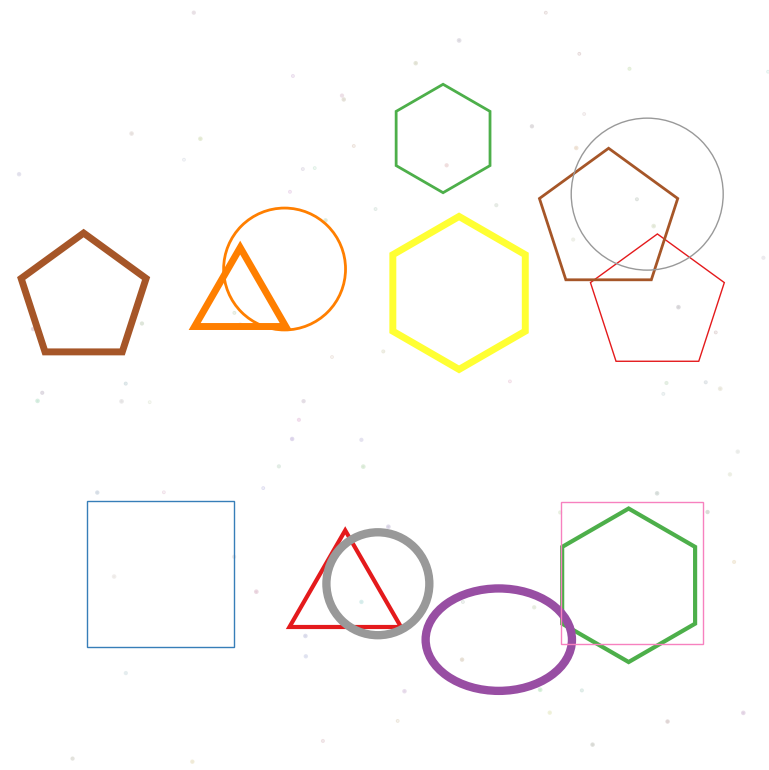[{"shape": "pentagon", "thickness": 0.5, "radius": 0.46, "center": [0.854, 0.605]}, {"shape": "triangle", "thickness": 1.5, "radius": 0.42, "center": [0.448, 0.228]}, {"shape": "square", "thickness": 0.5, "radius": 0.48, "center": [0.208, 0.255]}, {"shape": "hexagon", "thickness": 1.5, "radius": 0.5, "center": [0.816, 0.24]}, {"shape": "hexagon", "thickness": 1, "radius": 0.35, "center": [0.575, 0.82]}, {"shape": "oval", "thickness": 3, "radius": 0.48, "center": [0.648, 0.169]}, {"shape": "triangle", "thickness": 2.5, "radius": 0.34, "center": [0.312, 0.61]}, {"shape": "circle", "thickness": 1, "radius": 0.4, "center": [0.37, 0.651]}, {"shape": "hexagon", "thickness": 2.5, "radius": 0.5, "center": [0.596, 0.62]}, {"shape": "pentagon", "thickness": 1, "radius": 0.47, "center": [0.79, 0.713]}, {"shape": "pentagon", "thickness": 2.5, "radius": 0.43, "center": [0.109, 0.612]}, {"shape": "square", "thickness": 0.5, "radius": 0.46, "center": [0.821, 0.256]}, {"shape": "circle", "thickness": 3, "radius": 0.33, "center": [0.491, 0.242]}, {"shape": "circle", "thickness": 0.5, "radius": 0.49, "center": [0.841, 0.748]}]